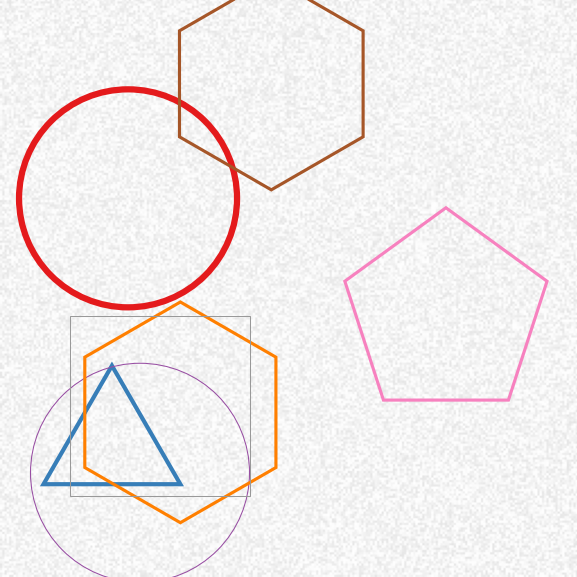[{"shape": "circle", "thickness": 3, "radius": 0.94, "center": [0.222, 0.656]}, {"shape": "triangle", "thickness": 2, "radius": 0.68, "center": [0.194, 0.229]}, {"shape": "circle", "thickness": 0.5, "radius": 0.95, "center": [0.242, 0.18]}, {"shape": "hexagon", "thickness": 1.5, "radius": 0.96, "center": [0.312, 0.285]}, {"shape": "hexagon", "thickness": 1.5, "radius": 0.92, "center": [0.47, 0.854]}, {"shape": "pentagon", "thickness": 1.5, "radius": 0.92, "center": [0.772, 0.455]}, {"shape": "square", "thickness": 0.5, "radius": 0.78, "center": [0.277, 0.296]}]